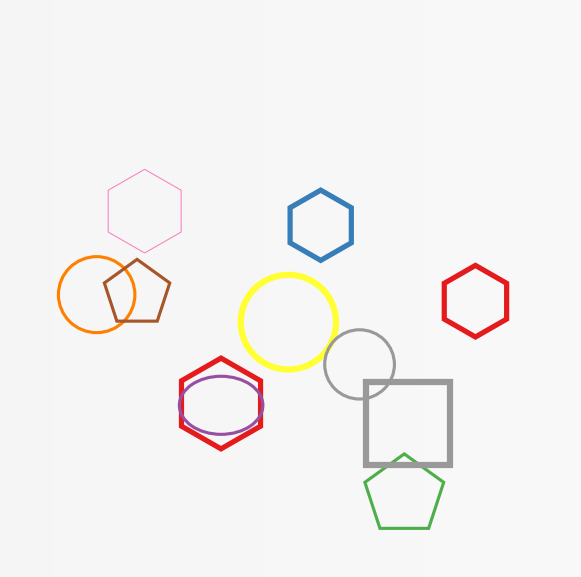[{"shape": "hexagon", "thickness": 2.5, "radius": 0.31, "center": [0.818, 0.478]}, {"shape": "hexagon", "thickness": 2.5, "radius": 0.39, "center": [0.38, 0.3]}, {"shape": "hexagon", "thickness": 2.5, "radius": 0.3, "center": [0.552, 0.609]}, {"shape": "pentagon", "thickness": 1.5, "radius": 0.36, "center": [0.696, 0.142]}, {"shape": "oval", "thickness": 1.5, "radius": 0.36, "center": [0.38, 0.297]}, {"shape": "circle", "thickness": 1.5, "radius": 0.33, "center": [0.166, 0.489]}, {"shape": "circle", "thickness": 3, "radius": 0.41, "center": [0.496, 0.441]}, {"shape": "pentagon", "thickness": 1.5, "radius": 0.3, "center": [0.236, 0.491]}, {"shape": "hexagon", "thickness": 0.5, "radius": 0.36, "center": [0.249, 0.634]}, {"shape": "square", "thickness": 3, "radius": 0.36, "center": [0.702, 0.266]}, {"shape": "circle", "thickness": 1.5, "radius": 0.3, "center": [0.619, 0.368]}]